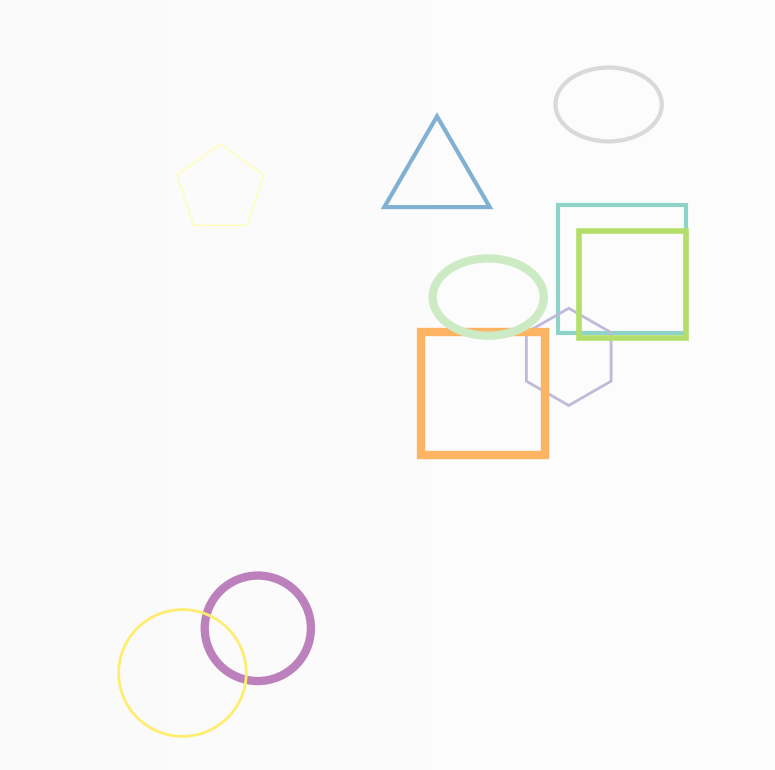[{"shape": "square", "thickness": 1.5, "radius": 0.42, "center": [0.803, 0.651]}, {"shape": "pentagon", "thickness": 0.5, "radius": 0.29, "center": [0.284, 0.755]}, {"shape": "hexagon", "thickness": 1, "radius": 0.32, "center": [0.734, 0.537]}, {"shape": "triangle", "thickness": 1.5, "radius": 0.39, "center": [0.564, 0.77]}, {"shape": "square", "thickness": 3, "radius": 0.4, "center": [0.623, 0.489]}, {"shape": "square", "thickness": 2, "radius": 0.35, "center": [0.816, 0.63]}, {"shape": "oval", "thickness": 1.5, "radius": 0.34, "center": [0.785, 0.864]}, {"shape": "circle", "thickness": 3, "radius": 0.34, "center": [0.333, 0.184]}, {"shape": "oval", "thickness": 3, "radius": 0.36, "center": [0.63, 0.614]}, {"shape": "circle", "thickness": 1, "radius": 0.41, "center": [0.235, 0.126]}]